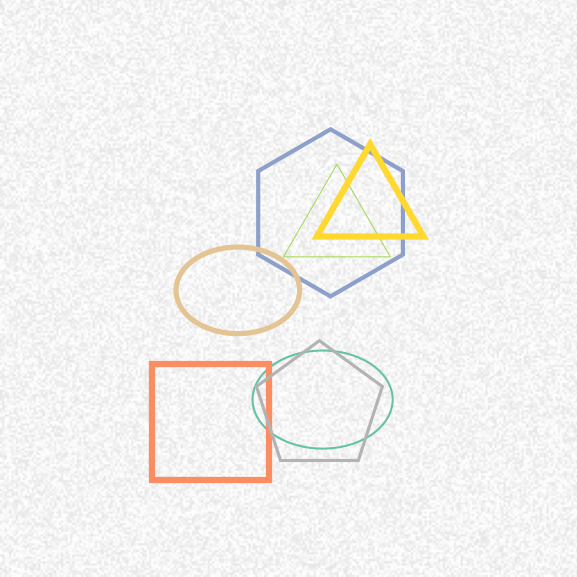[{"shape": "oval", "thickness": 1, "radius": 0.61, "center": [0.559, 0.307]}, {"shape": "square", "thickness": 3, "radius": 0.5, "center": [0.364, 0.269]}, {"shape": "hexagon", "thickness": 2, "radius": 0.72, "center": [0.572, 0.631]}, {"shape": "triangle", "thickness": 0.5, "radius": 0.53, "center": [0.583, 0.608]}, {"shape": "triangle", "thickness": 3, "radius": 0.53, "center": [0.641, 0.643]}, {"shape": "oval", "thickness": 2.5, "radius": 0.54, "center": [0.412, 0.496]}, {"shape": "pentagon", "thickness": 1.5, "radius": 0.57, "center": [0.553, 0.295]}]